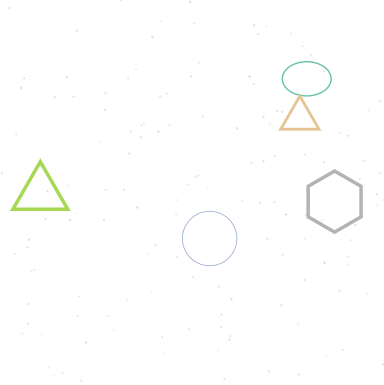[{"shape": "oval", "thickness": 1, "radius": 0.32, "center": [0.797, 0.795]}, {"shape": "circle", "thickness": 0.5, "radius": 0.35, "center": [0.545, 0.38]}, {"shape": "triangle", "thickness": 2.5, "radius": 0.41, "center": [0.105, 0.498]}, {"shape": "triangle", "thickness": 2, "radius": 0.29, "center": [0.779, 0.693]}, {"shape": "hexagon", "thickness": 2.5, "radius": 0.4, "center": [0.869, 0.476]}]